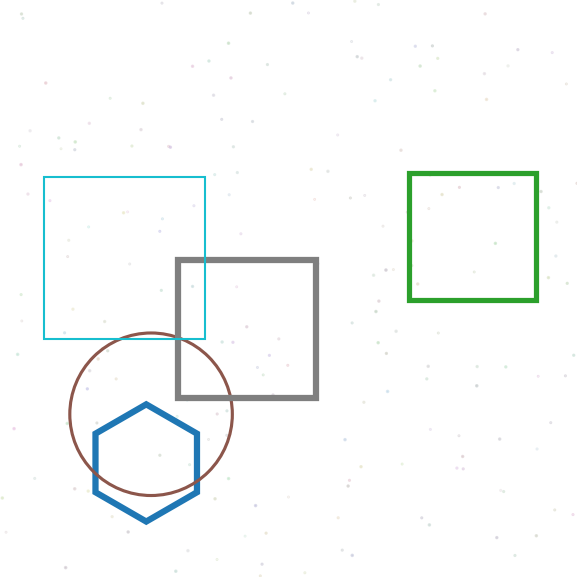[{"shape": "hexagon", "thickness": 3, "radius": 0.51, "center": [0.253, 0.197]}, {"shape": "square", "thickness": 2.5, "radius": 0.55, "center": [0.819, 0.589]}, {"shape": "circle", "thickness": 1.5, "radius": 0.7, "center": [0.262, 0.282]}, {"shape": "square", "thickness": 3, "radius": 0.6, "center": [0.428, 0.429]}, {"shape": "square", "thickness": 1, "radius": 0.7, "center": [0.216, 0.552]}]